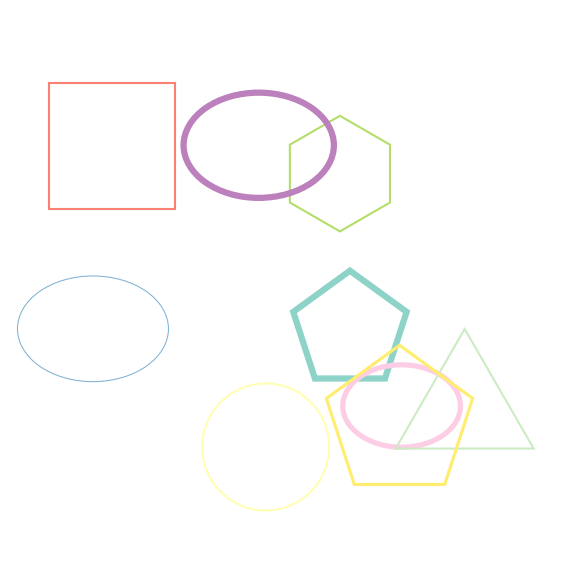[{"shape": "pentagon", "thickness": 3, "radius": 0.52, "center": [0.606, 0.427]}, {"shape": "circle", "thickness": 1, "radius": 0.55, "center": [0.46, 0.225]}, {"shape": "square", "thickness": 1, "radius": 0.55, "center": [0.195, 0.746]}, {"shape": "oval", "thickness": 0.5, "radius": 0.65, "center": [0.161, 0.43]}, {"shape": "hexagon", "thickness": 1, "radius": 0.5, "center": [0.589, 0.698]}, {"shape": "oval", "thickness": 2.5, "radius": 0.51, "center": [0.695, 0.296]}, {"shape": "oval", "thickness": 3, "radius": 0.65, "center": [0.448, 0.748]}, {"shape": "triangle", "thickness": 1, "radius": 0.69, "center": [0.805, 0.291]}, {"shape": "pentagon", "thickness": 1.5, "radius": 0.67, "center": [0.692, 0.268]}]